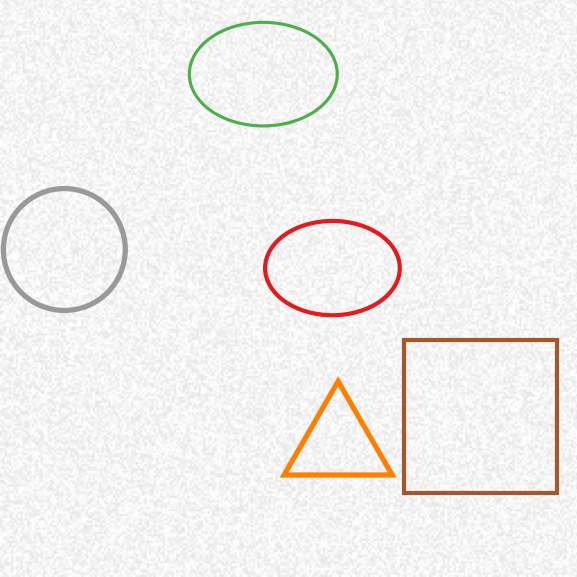[{"shape": "oval", "thickness": 2, "radius": 0.58, "center": [0.576, 0.535]}, {"shape": "oval", "thickness": 1.5, "radius": 0.64, "center": [0.456, 0.871]}, {"shape": "triangle", "thickness": 2.5, "radius": 0.54, "center": [0.585, 0.231]}, {"shape": "square", "thickness": 2, "radius": 0.66, "center": [0.833, 0.277]}, {"shape": "circle", "thickness": 2.5, "radius": 0.53, "center": [0.111, 0.567]}]